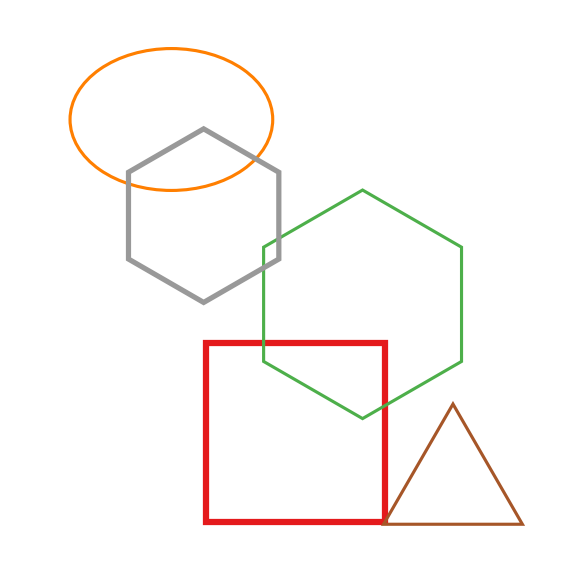[{"shape": "square", "thickness": 3, "radius": 0.77, "center": [0.512, 0.25]}, {"shape": "hexagon", "thickness": 1.5, "radius": 0.99, "center": [0.628, 0.472]}, {"shape": "oval", "thickness": 1.5, "radius": 0.88, "center": [0.297, 0.792]}, {"shape": "triangle", "thickness": 1.5, "radius": 0.69, "center": [0.784, 0.161]}, {"shape": "hexagon", "thickness": 2.5, "radius": 0.75, "center": [0.353, 0.626]}]